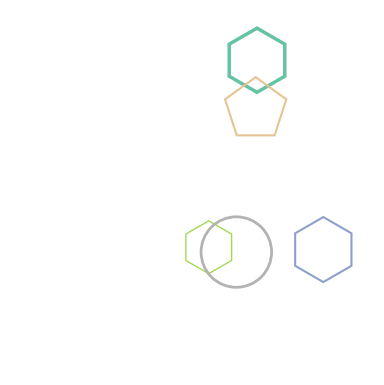[{"shape": "hexagon", "thickness": 2.5, "radius": 0.42, "center": [0.668, 0.844]}, {"shape": "hexagon", "thickness": 1.5, "radius": 0.42, "center": [0.84, 0.352]}, {"shape": "hexagon", "thickness": 1, "radius": 0.34, "center": [0.542, 0.358]}, {"shape": "pentagon", "thickness": 1.5, "radius": 0.42, "center": [0.664, 0.716]}, {"shape": "circle", "thickness": 2, "radius": 0.46, "center": [0.614, 0.345]}]